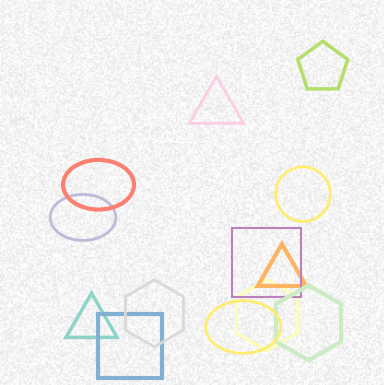[{"shape": "triangle", "thickness": 2.5, "radius": 0.38, "center": [0.238, 0.162]}, {"shape": "hexagon", "thickness": 2, "radius": 0.46, "center": [0.694, 0.181]}, {"shape": "oval", "thickness": 2, "radius": 0.43, "center": [0.216, 0.435]}, {"shape": "oval", "thickness": 3, "radius": 0.46, "center": [0.256, 0.52]}, {"shape": "square", "thickness": 3, "radius": 0.41, "center": [0.338, 0.101]}, {"shape": "triangle", "thickness": 3, "radius": 0.36, "center": [0.732, 0.294]}, {"shape": "pentagon", "thickness": 2.5, "radius": 0.34, "center": [0.838, 0.824]}, {"shape": "triangle", "thickness": 2, "radius": 0.41, "center": [0.562, 0.721]}, {"shape": "hexagon", "thickness": 2, "radius": 0.43, "center": [0.401, 0.186]}, {"shape": "square", "thickness": 1.5, "radius": 0.45, "center": [0.693, 0.318]}, {"shape": "hexagon", "thickness": 3, "radius": 0.49, "center": [0.801, 0.162]}, {"shape": "oval", "thickness": 2, "radius": 0.49, "center": [0.632, 0.151]}, {"shape": "circle", "thickness": 2, "radius": 0.35, "center": [0.787, 0.496]}]